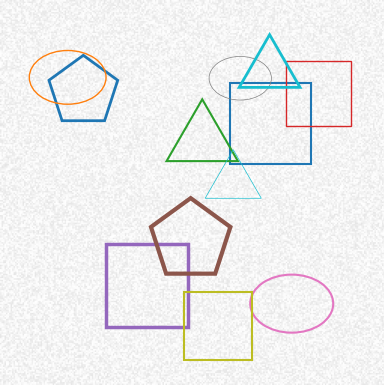[{"shape": "pentagon", "thickness": 2, "radius": 0.47, "center": [0.216, 0.762]}, {"shape": "square", "thickness": 1.5, "radius": 0.53, "center": [0.703, 0.68]}, {"shape": "oval", "thickness": 1, "radius": 0.5, "center": [0.176, 0.799]}, {"shape": "triangle", "thickness": 1.5, "radius": 0.53, "center": [0.525, 0.635]}, {"shape": "square", "thickness": 1, "radius": 0.42, "center": [0.828, 0.757]}, {"shape": "square", "thickness": 2.5, "radius": 0.53, "center": [0.381, 0.258]}, {"shape": "pentagon", "thickness": 3, "radius": 0.54, "center": [0.495, 0.377]}, {"shape": "oval", "thickness": 1.5, "radius": 0.54, "center": [0.758, 0.211]}, {"shape": "oval", "thickness": 0.5, "radius": 0.4, "center": [0.624, 0.797]}, {"shape": "square", "thickness": 1.5, "radius": 0.44, "center": [0.566, 0.153]}, {"shape": "triangle", "thickness": 2, "radius": 0.46, "center": [0.7, 0.819]}, {"shape": "triangle", "thickness": 0.5, "radius": 0.42, "center": [0.606, 0.527]}]